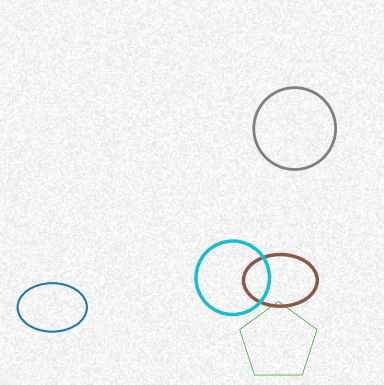[{"shape": "oval", "thickness": 1.5, "radius": 0.45, "center": [0.136, 0.202]}, {"shape": "pentagon", "thickness": 0.5, "radius": 0.53, "center": [0.723, 0.111]}, {"shape": "oval", "thickness": 2.5, "radius": 0.48, "center": [0.728, 0.272]}, {"shape": "circle", "thickness": 2, "radius": 0.53, "center": [0.765, 0.666]}, {"shape": "circle", "thickness": 2.5, "radius": 0.48, "center": [0.605, 0.278]}]